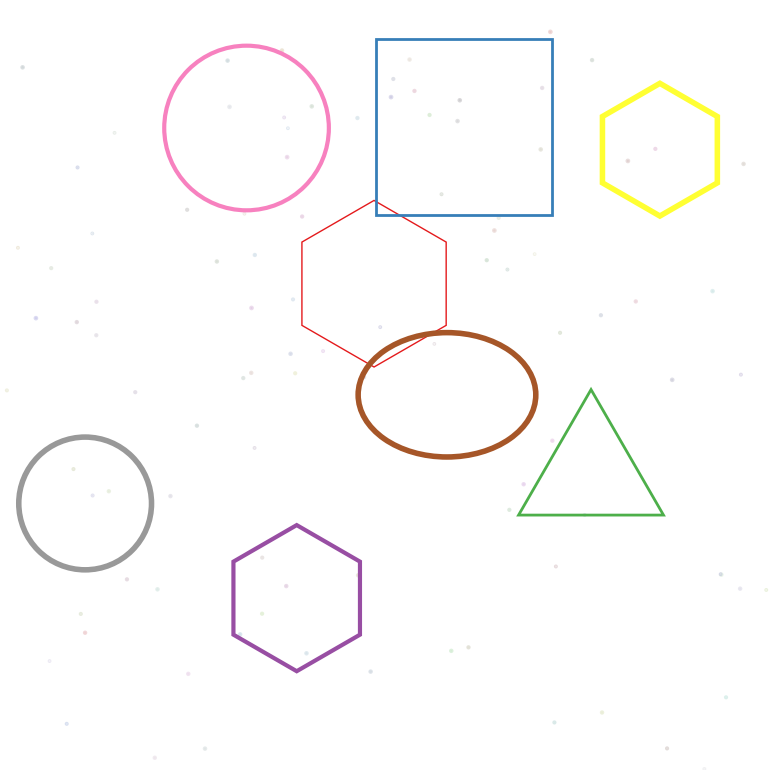[{"shape": "hexagon", "thickness": 0.5, "radius": 0.54, "center": [0.486, 0.632]}, {"shape": "square", "thickness": 1, "radius": 0.57, "center": [0.603, 0.835]}, {"shape": "triangle", "thickness": 1, "radius": 0.54, "center": [0.768, 0.385]}, {"shape": "hexagon", "thickness": 1.5, "radius": 0.47, "center": [0.385, 0.223]}, {"shape": "hexagon", "thickness": 2, "radius": 0.43, "center": [0.857, 0.806]}, {"shape": "oval", "thickness": 2, "radius": 0.58, "center": [0.58, 0.487]}, {"shape": "circle", "thickness": 1.5, "radius": 0.53, "center": [0.32, 0.834]}, {"shape": "circle", "thickness": 2, "radius": 0.43, "center": [0.111, 0.346]}]